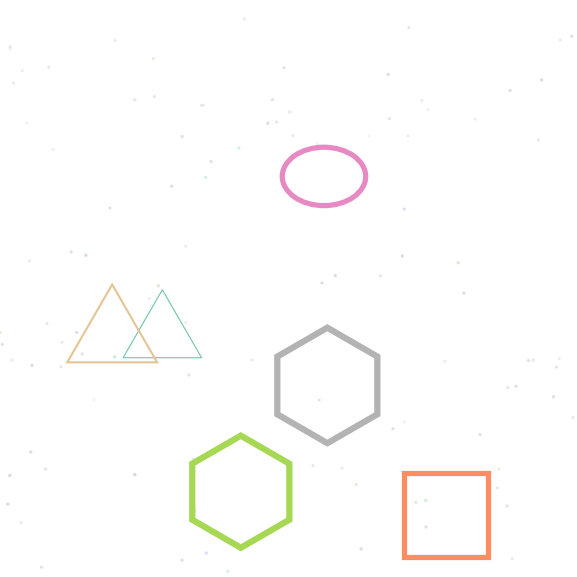[{"shape": "triangle", "thickness": 0.5, "radius": 0.39, "center": [0.281, 0.419]}, {"shape": "square", "thickness": 2.5, "radius": 0.36, "center": [0.773, 0.108]}, {"shape": "oval", "thickness": 2.5, "radius": 0.36, "center": [0.561, 0.694]}, {"shape": "hexagon", "thickness": 3, "radius": 0.49, "center": [0.417, 0.148]}, {"shape": "triangle", "thickness": 1, "radius": 0.45, "center": [0.194, 0.417]}, {"shape": "hexagon", "thickness": 3, "radius": 0.5, "center": [0.567, 0.332]}]